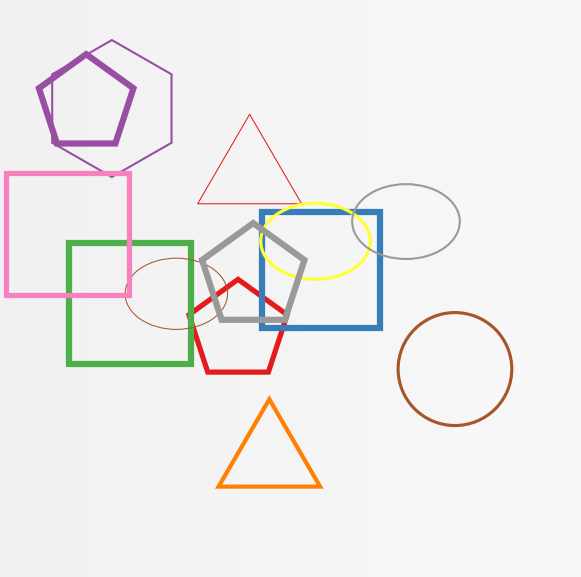[{"shape": "triangle", "thickness": 0.5, "radius": 0.52, "center": [0.429, 0.698]}, {"shape": "pentagon", "thickness": 2.5, "radius": 0.44, "center": [0.41, 0.427]}, {"shape": "square", "thickness": 3, "radius": 0.5, "center": [0.553, 0.531]}, {"shape": "square", "thickness": 3, "radius": 0.52, "center": [0.224, 0.474]}, {"shape": "pentagon", "thickness": 3, "radius": 0.43, "center": [0.148, 0.82]}, {"shape": "hexagon", "thickness": 1, "radius": 0.59, "center": [0.192, 0.811]}, {"shape": "triangle", "thickness": 2, "radius": 0.5, "center": [0.463, 0.207]}, {"shape": "oval", "thickness": 1.5, "radius": 0.47, "center": [0.543, 0.581]}, {"shape": "oval", "thickness": 0.5, "radius": 0.44, "center": [0.303, 0.49]}, {"shape": "circle", "thickness": 1.5, "radius": 0.49, "center": [0.783, 0.36]}, {"shape": "square", "thickness": 2.5, "radius": 0.53, "center": [0.117, 0.595]}, {"shape": "pentagon", "thickness": 3, "radius": 0.46, "center": [0.436, 0.52]}, {"shape": "oval", "thickness": 1, "radius": 0.46, "center": [0.698, 0.615]}]